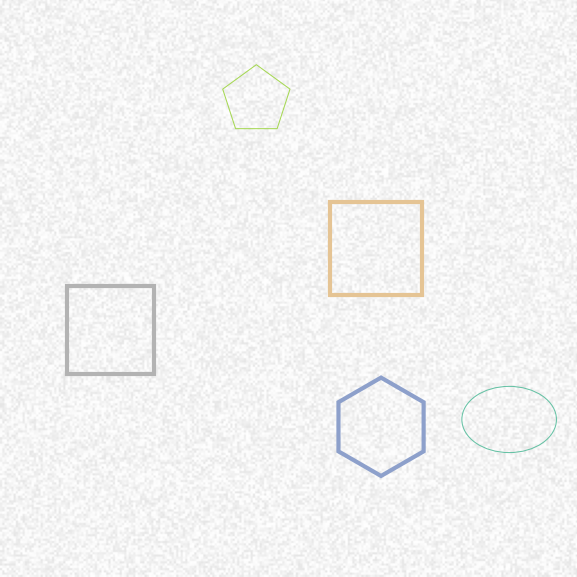[{"shape": "oval", "thickness": 0.5, "radius": 0.41, "center": [0.882, 0.273]}, {"shape": "hexagon", "thickness": 2, "radius": 0.43, "center": [0.66, 0.26]}, {"shape": "pentagon", "thickness": 0.5, "radius": 0.31, "center": [0.444, 0.826]}, {"shape": "square", "thickness": 2, "radius": 0.4, "center": [0.651, 0.569]}, {"shape": "square", "thickness": 2, "radius": 0.38, "center": [0.191, 0.427]}]